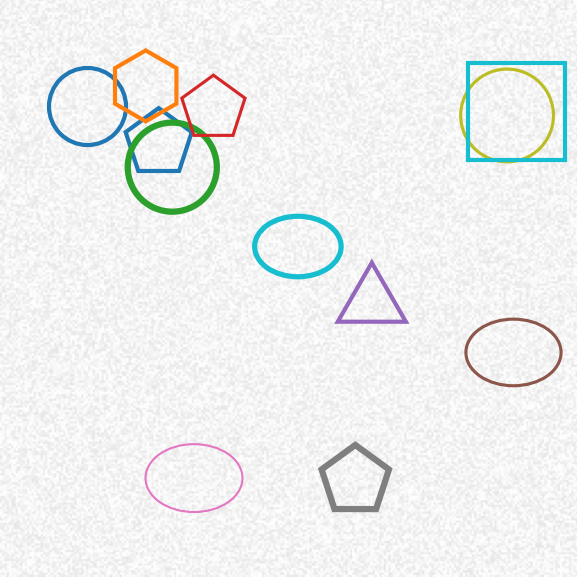[{"shape": "circle", "thickness": 2, "radius": 0.33, "center": [0.152, 0.815]}, {"shape": "pentagon", "thickness": 2, "radius": 0.3, "center": [0.275, 0.752]}, {"shape": "hexagon", "thickness": 2, "radius": 0.31, "center": [0.252, 0.85]}, {"shape": "circle", "thickness": 3, "radius": 0.39, "center": [0.298, 0.71]}, {"shape": "pentagon", "thickness": 1.5, "radius": 0.29, "center": [0.37, 0.811]}, {"shape": "triangle", "thickness": 2, "radius": 0.34, "center": [0.644, 0.476]}, {"shape": "oval", "thickness": 1.5, "radius": 0.41, "center": [0.889, 0.389]}, {"shape": "oval", "thickness": 1, "radius": 0.42, "center": [0.336, 0.171]}, {"shape": "pentagon", "thickness": 3, "radius": 0.31, "center": [0.615, 0.167]}, {"shape": "circle", "thickness": 1.5, "radius": 0.4, "center": [0.878, 0.799]}, {"shape": "oval", "thickness": 2.5, "radius": 0.37, "center": [0.516, 0.572]}, {"shape": "square", "thickness": 2, "radius": 0.42, "center": [0.894, 0.806]}]